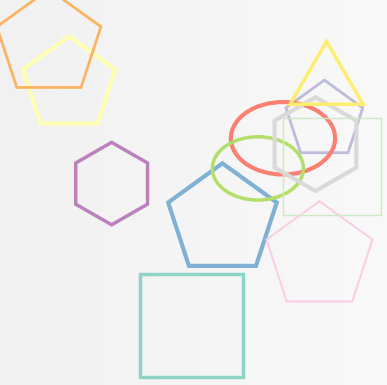[{"shape": "square", "thickness": 2.5, "radius": 0.66, "center": [0.494, 0.154]}, {"shape": "pentagon", "thickness": 3, "radius": 0.63, "center": [0.178, 0.781]}, {"shape": "pentagon", "thickness": 2, "radius": 0.52, "center": [0.837, 0.688]}, {"shape": "oval", "thickness": 3, "radius": 0.67, "center": [0.73, 0.641]}, {"shape": "pentagon", "thickness": 3, "radius": 0.74, "center": [0.574, 0.429]}, {"shape": "pentagon", "thickness": 2, "radius": 0.71, "center": [0.126, 0.887]}, {"shape": "oval", "thickness": 2.5, "radius": 0.59, "center": [0.665, 0.563]}, {"shape": "pentagon", "thickness": 1.5, "radius": 0.72, "center": [0.824, 0.333]}, {"shape": "hexagon", "thickness": 3, "radius": 0.61, "center": [0.814, 0.626]}, {"shape": "hexagon", "thickness": 2.5, "radius": 0.54, "center": [0.288, 0.523]}, {"shape": "square", "thickness": 1, "radius": 0.63, "center": [0.856, 0.568]}, {"shape": "triangle", "thickness": 2.5, "radius": 0.54, "center": [0.843, 0.784]}]